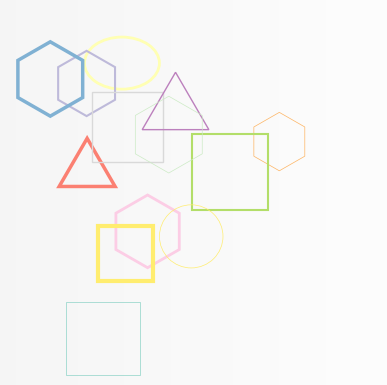[{"shape": "square", "thickness": 0.5, "radius": 0.48, "center": [0.266, 0.121]}, {"shape": "oval", "thickness": 2, "radius": 0.48, "center": [0.315, 0.836]}, {"shape": "hexagon", "thickness": 1.5, "radius": 0.42, "center": [0.223, 0.783]}, {"shape": "triangle", "thickness": 2.5, "radius": 0.42, "center": [0.225, 0.557]}, {"shape": "hexagon", "thickness": 2.5, "radius": 0.48, "center": [0.13, 0.795]}, {"shape": "hexagon", "thickness": 0.5, "radius": 0.38, "center": [0.721, 0.632]}, {"shape": "square", "thickness": 1.5, "radius": 0.49, "center": [0.594, 0.553]}, {"shape": "hexagon", "thickness": 2, "radius": 0.47, "center": [0.381, 0.399]}, {"shape": "square", "thickness": 1, "radius": 0.45, "center": [0.329, 0.671]}, {"shape": "triangle", "thickness": 1, "radius": 0.5, "center": [0.453, 0.713]}, {"shape": "hexagon", "thickness": 0.5, "radius": 0.5, "center": [0.436, 0.65]}, {"shape": "circle", "thickness": 0.5, "radius": 0.41, "center": [0.493, 0.386]}, {"shape": "square", "thickness": 3, "radius": 0.36, "center": [0.323, 0.342]}]